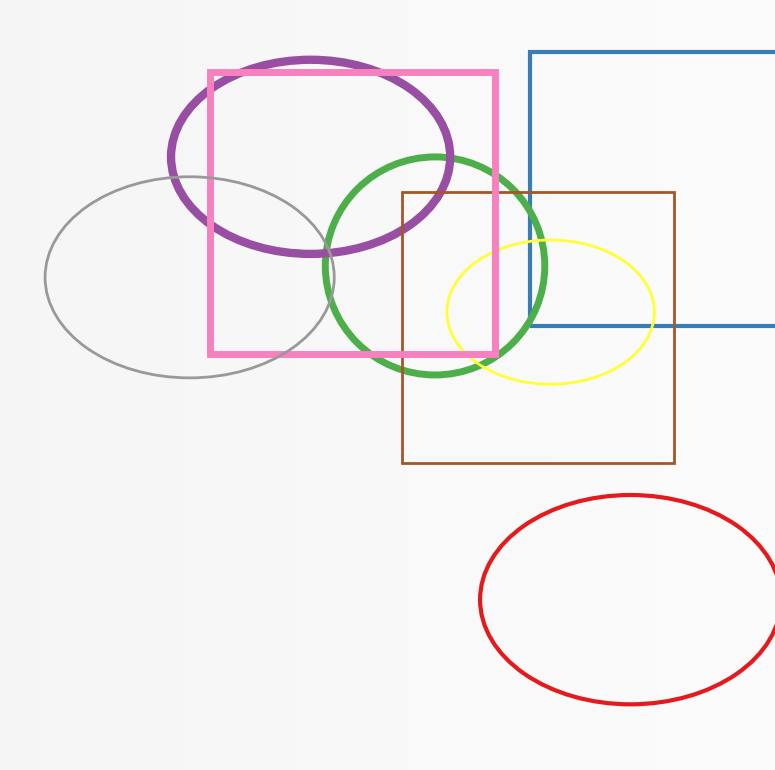[{"shape": "oval", "thickness": 1.5, "radius": 0.97, "center": [0.814, 0.221]}, {"shape": "square", "thickness": 1.5, "radius": 0.89, "center": [0.862, 0.755]}, {"shape": "circle", "thickness": 2.5, "radius": 0.71, "center": [0.561, 0.655]}, {"shape": "oval", "thickness": 3, "radius": 0.9, "center": [0.401, 0.796]}, {"shape": "oval", "thickness": 1, "radius": 0.67, "center": [0.711, 0.595]}, {"shape": "square", "thickness": 1, "radius": 0.88, "center": [0.694, 0.575]}, {"shape": "square", "thickness": 2.5, "radius": 0.92, "center": [0.455, 0.723]}, {"shape": "oval", "thickness": 1, "radius": 0.93, "center": [0.245, 0.64]}]